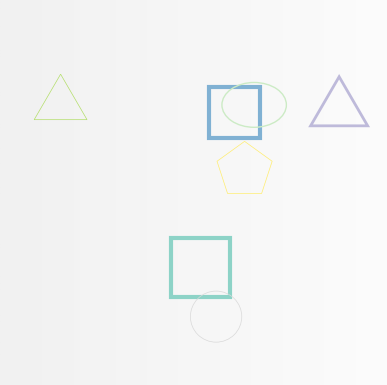[{"shape": "square", "thickness": 3, "radius": 0.38, "center": [0.518, 0.305]}, {"shape": "triangle", "thickness": 2, "radius": 0.42, "center": [0.875, 0.716]}, {"shape": "square", "thickness": 3, "radius": 0.33, "center": [0.606, 0.708]}, {"shape": "triangle", "thickness": 0.5, "radius": 0.39, "center": [0.156, 0.729]}, {"shape": "circle", "thickness": 0.5, "radius": 0.33, "center": [0.558, 0.178]}, {"shape": "oval", "thickness": 1, "radius": 0.42, "center": [0.656, 0.728]}, {"shape": "pentagon", "thickness": 0.5, "radius": 0.37, "center": [0.631, 0.558]}]